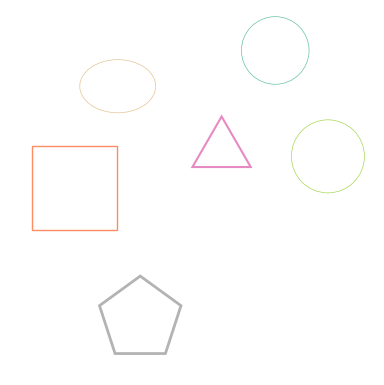[{"shape": "circle", "thickness": 0.5, "radius": 0.44, "center": [0.715, 0.869]}, {"shape": "square", "thickness": 1, "radius": 0.55, "center": [0.193, 0.512]}, {"shape": "triangle", "thickness": 1.5, "radius": 0.44, "center": [0.576, 0.61]}, {"shape": "circle", "thickness": 0.5, "radius": 0.47, "center": [0.852, 0.594]}, {"shape": "oval", "thickness": 0.5, "radius": 0.49, "center": [0.306, 0.776]}, {"shape": "pentagon", "thickness": 2, "radius": 0.56, "center": [0.364, 0.172]}]